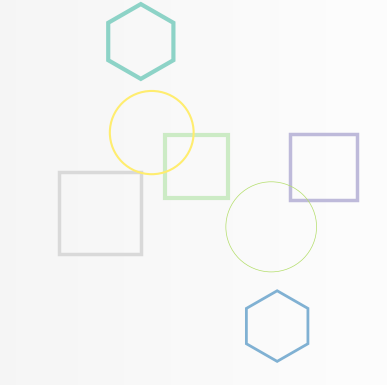[{"shape": "hexagon", "thickness": 3, "radius": 0.49, "center": [0.363, 0.892]}, {"shape": "square", "thickness": 2.5, "radius": 0.43, "center": [0.835, 0.567]}, {"shape": "hexagon", "thickness": 2, "radius": 0.46, "center": [0.715, 0.153]}, {"shape": "circle", "thickness": 0.5, "radius": 0.59, "center": [0.7, 0.411]}, {"shape": "square", "thickness": 2.5, "radius": 0.53, "center": [0.258, 0.447]}, {"shape": "square", "thickness": 3, "radius": 0.41, "center": [0.507, 0.569]}, {"shape": "circle", "thickness": 1.5, "radius": 0.54, "center": [0.392, 0.656]}]